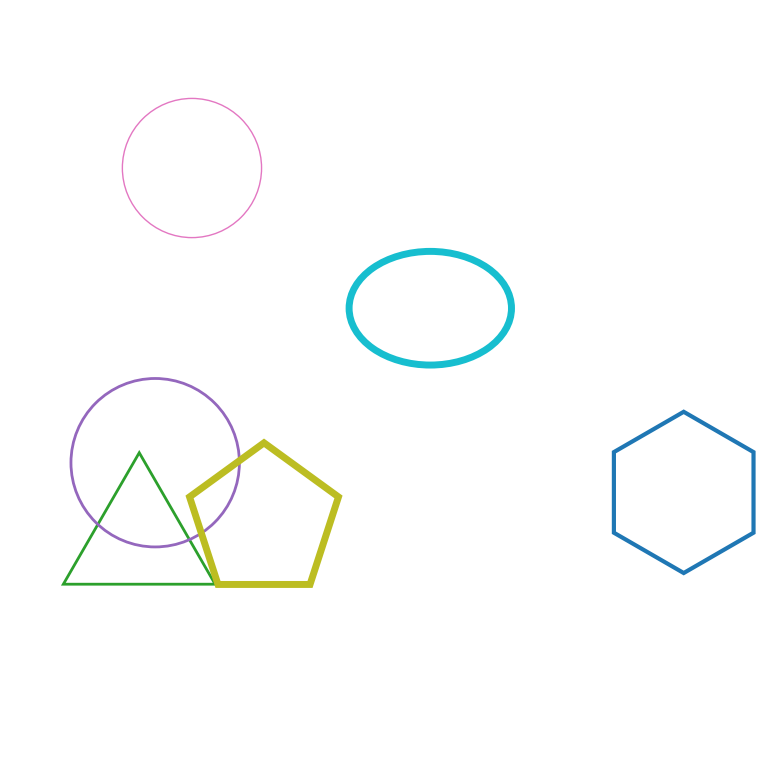[{"shape": "hexagon", "thickness": 1.5, "radius": 0.52, "center": [0.888, 0.361]}, {"shape": "triangle", "thickness": 1, "radius": 0.57, "center": [0.181, 0.298]}, {"shape": "circle", "thickness": 1, "radius": 0.55, "center": [0.202, 0.399]}, {"shape": "circle", "thickness": 0.5, "radius": 0.45, "center": [0.249, 0.782]}, {"shape": "pentagon", "thickness": 2.5, "radius": 0.51, "center": [0.343, 0.323]}, {"shape": "oval", "thickness": 2.5, "radius": 0.53, "center": [0.559, 0.6]}]